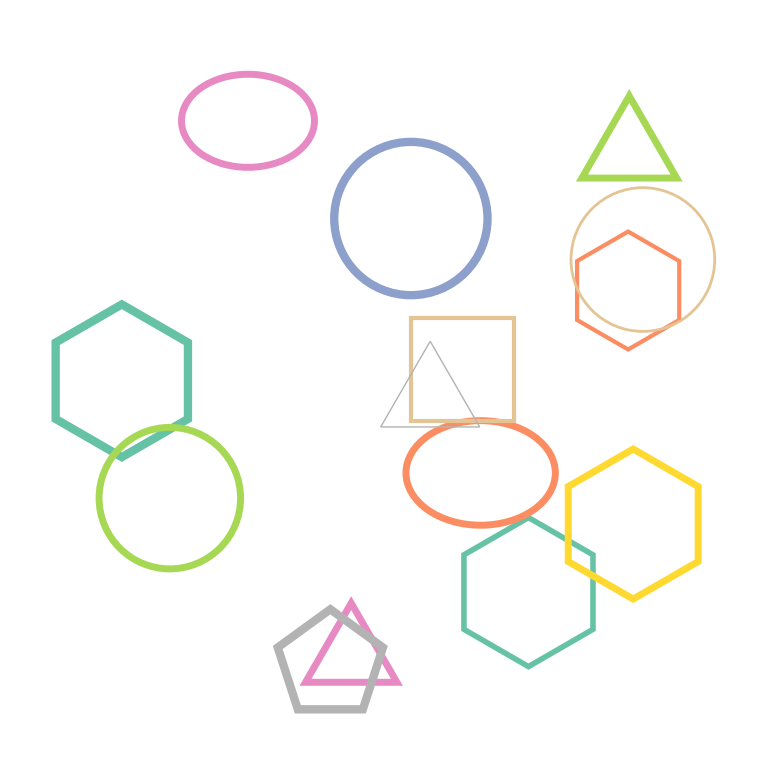[{"shape": "hexagon", "thickness": 2, "radius": 0.48, "center": [0.686, 0.231]}, {"shape": "hexagon", "thickness": 3, "radius": 0.5, "center": [0.158, 0.506]}, {"shape": "hexagon", "thickness": 1.5, "radius": 0.38, "center": [0.816, 0.623]}, {"shape": "oval", "thickness": 2.5, "radius": 0.48, "center": [0.624, 0.386]}, {"shape": "circle", "thickness": 3, "radius": 0.5, "center": [0.534, 0.716]}, {"shape": "oval", "thickness": 2.5, "radius": 0.43, "center": [0.322, 0.843]}, {"shape": "triangle", "thickness": 2.5, "radius": 0.34, "center": [0.456, 0.148]}, {"shape": "triangle", "thickness": 2.5, "radius": 0.36, "center": [0.817, 0.804]}, {"shape": "circle", "thickness": 2.5, "radius": 0.46, "center": [0.221, 0.353]}, {"shape": "hexagon", "thickness": 2.5, "radius": 0.49, "center": [0.822, 0.319]}, {"shape": "square", "thickness": 1.5, "radius": 0.33, "center": [0.6, 0.52]}, {"shape": "circle", "thickness": 1, "radius": 0.47, "center": [0.835, 0.663]}, {"shape": "triangle", "thickness": 0.5, "radius": 0.37, "center": [0.559, 0.483]}, {"shape": "pentagon", "thickness": 3, "radius": 0.36, "center": [0.429, 0.137]}]